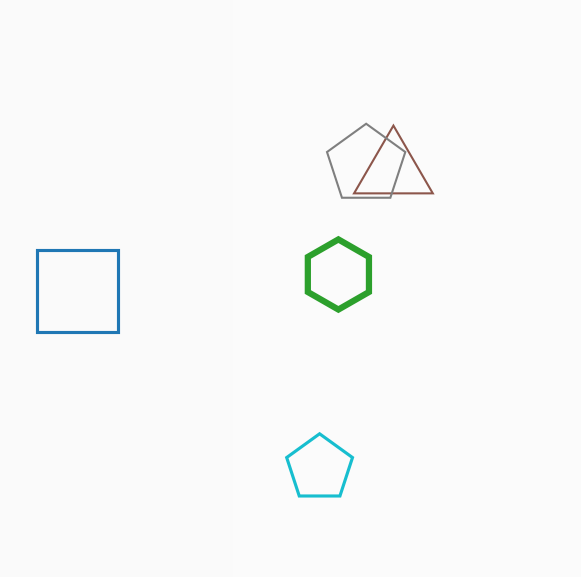[{"shape": "square", "thickness": 1.5, "radius": 0.35, "center": [0.133, 0.495]}, {"shape": "hexagon", "thickness": 3, "radius": 0.3, "center": [0.582, 0.524]}, {"shape": "triangle", "thickness": 1, "radius": 0.39, "center": [0.677, 0.703]}, {"shape": "pentagon", "thickness": 1, "radius": 0.35, "center": [0.63, 0.714]}, {"shape": "pentagon", "thickness": 1.5, "radius": 0.3, "center": [0.55, 0.188]}]